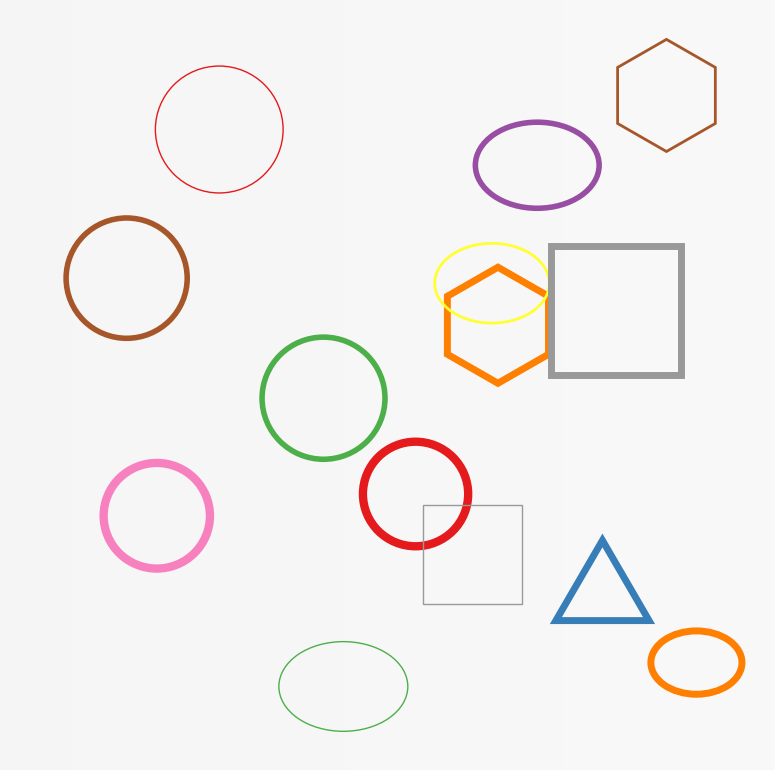[{"shape": "circle", "thickness": 0.5, "radius": 0.41, "center": [0.283, 0.832]}, {"shape": "circle", "thickness": 3, "radius": 0.34, "center": [0.536, 0.358]}, {"shape": "triangle", "thickness": 2.5, "radius": 0.35, "center": [0.777, 0.229]}, {"shape": "oval", "thickness": 0.5, "radius": 0.42, "center": [0.443, 0.108]}, {"shape": "circle", "thickness": 2, "radius": 0.4, "center": [0.417, 0.483]}, {"shape": "oval", "thickness": 2, "radius": 0.4, "center": [0.693, 0.785]}, {"shape": "oval", "thickness": 2.5, "radius": 0.29, "center": [0.899, 0.14]}, {"shape": "hexagon", "thickness": 2.5, "radius": 0.38, "center": [0.643, 0.578]}, {"shape": "oval", "thickness": 1, "radius": 0.37, "center": [0.635, 0.632]}, {"shape": "hexagon", "thickness": 1, "radius": 0.36, "center": [0.86, 0.876]}, {"shape": "circle", "thickness": 2, "radius": 0.39, "center": [0.163, 0.639]}, {"shape": "circle", "thickness": 3, "radius": 0.34, "center": [0.202, 0.33]}, {"shape": "square", "thickness": 0.5, "radius": 0.32, "center": [0.61, 0.28]}, {"shape": "square", "thickness": 2.5, "radius": 0.42, "center": [0.795, 0.597]}]